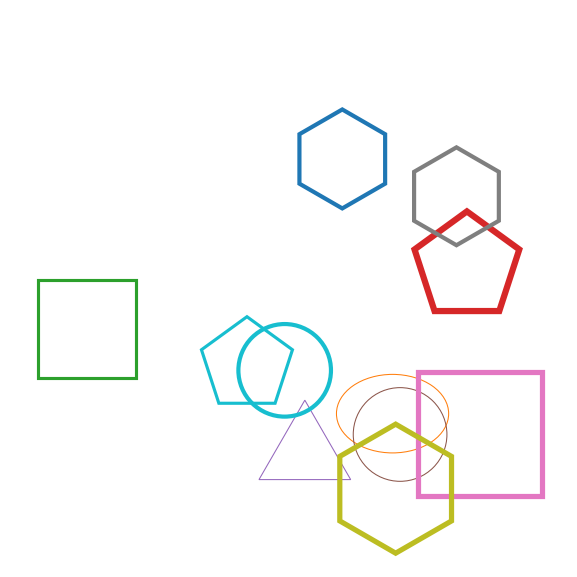[{"shape": "hexagon", "thickness": 2, "radius": 0.43, "center": [0.593, 0.724]}, {"shape": "oval", "thickness": 0.5, "radius": 0.49, "center": [0.68, 0.283]}, {"shape": "square", "thickness": 1.5, "radius": 0.42, "center": [0.151, 0.43]}, {"shape": "pentagon", "thickness": 3, "radius": 0.48, "center": [0.809, 0.538]}, {"shape": "triangle", "thickness": 0.5, "radius": 0.46, "center": [0.528, 0.215]}, {"shape": "circle", "thickness": 0.5, "radius": 0.41, "center": [0.693, 0.247]}, {"shape": "square", "thickness": 2.5, "radius": 0.54, "center": [0.831, 0.248]}, {"shape": "hexagon", "thickness": 2, "radius": 0.42, "center": [0.79, 0.659]}, {"shape": "hexagon", "thickness": 2.5, "radius": 0.56, "center": [0.685, 0.153]}, {"shape": "pentagon", "thickness": 1.5, "radius": 0.41, "center": [0.428, 0.368]}, {"shape": "circle", "thickness": 2, "radius": 0.4, "center": [0.493, 0.358]}]